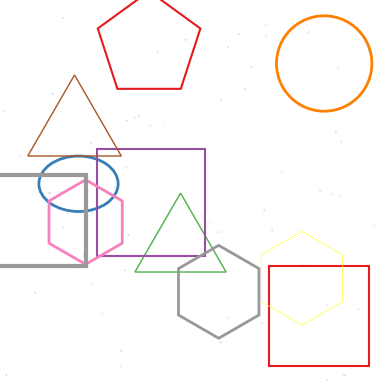[{"shape": "square", "thickness": 1.5, "radius": 0.65, "center": [0.828, 0.178]}, {"shape": "pentagon", "thickness": 1.5, "radius": 0.7, "center": [0.387, 0.883]}, {"shape": "oval", "thickness": 2, "radius": 0.51, "center": [0.204, 0.523]}, {"shape": "triangle", "thickness": 1, "radius": 0.68, "center": [0.469, 0.362]}, {"shape": "square", "thickness": 1.5, "radius": 0.7, "center": [0.392, 0.474]}, {"shape": "circle", "thickness": 2, "radius": 0.62, "center": [0.842, 0.835]}, {"shape": "hexagon", "thickness": 0.5, "radius": 0.61, "center": [0.784, 0.277]}, {"shape": "triangle", "thickness": 1, "radius": 0.7, "center": [0.194, 0.665]}, {"shape": "hexagon", "thickness": 2, "radius": 0.55, "center": [0.222, 0.423]}, {"shape": "hexagon", "thickness": 2, "radius": 0.6, "center": [0.568, 0.242]}, {"shape": "square", "thickness": 3, "radius": 0.59, "center": [0.104, 0.427]}]